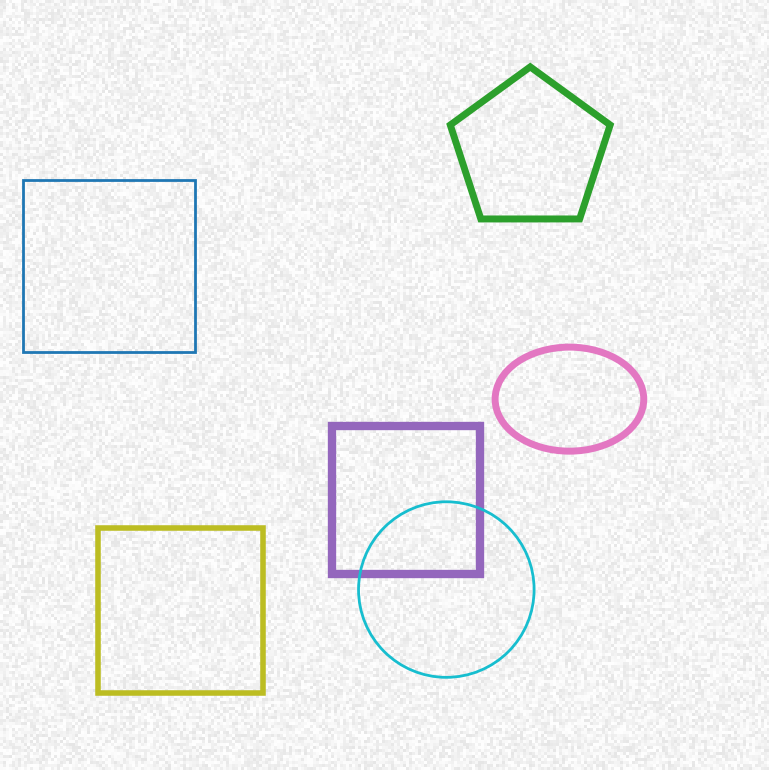[{"shape": "square", "thickness": 1, "radius": 0.56, "center": [0.142, 0.654]}, {"shape": "pentagon", "thickness": 2.5, "radius": 0.55, "center": [0.689, 0.804]}, {"shape": "square", "thickness": 3, "radius": 0.48, "center": [0.527, 0.35]}, {"shape": "oval", "thickness": 2.5, "radius": 0.48, "center": [0.74, 0.482]}, {"shape": "square", "thickness": 2, "radius": 0.53, "center": [0.234, 0.207]}, {"shape": "circle", "thickness": 1, "radius": 0.57, "center": [0.58, 0.234]}]